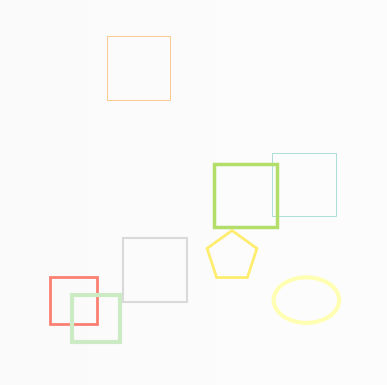[{"shape": "square", "thickness": 0.5, "radius": 0.41, "center": [0.785, 0.521]}, {"shape": "oval", "thickness": 3, "radius": 0.42, "center": [0.791, 0.22]}, {"shape": "square", "thickness": 2, "radius": 0.3, "center": [0.19, 0.22]}, {"shape": "square", "thickness": 0.5, "radius": 0.41, "center": [0.357, 0.823]}, {"shape": "square", "thickness": 2.5, "radius": 0.41, "center": [0.633, 0.493]}, {"shape": "square", "thickness": 1.5, "radius": 0.41, "center": [0.4, 0.299]}, {"shape": "square", "thickness": 3, "radius": 0.31, "center": [0.248, 0.173]}, {"shape": "pentagon", "thickness": 2, "radius": 0.34, "center": [0.599, 0.334]}]